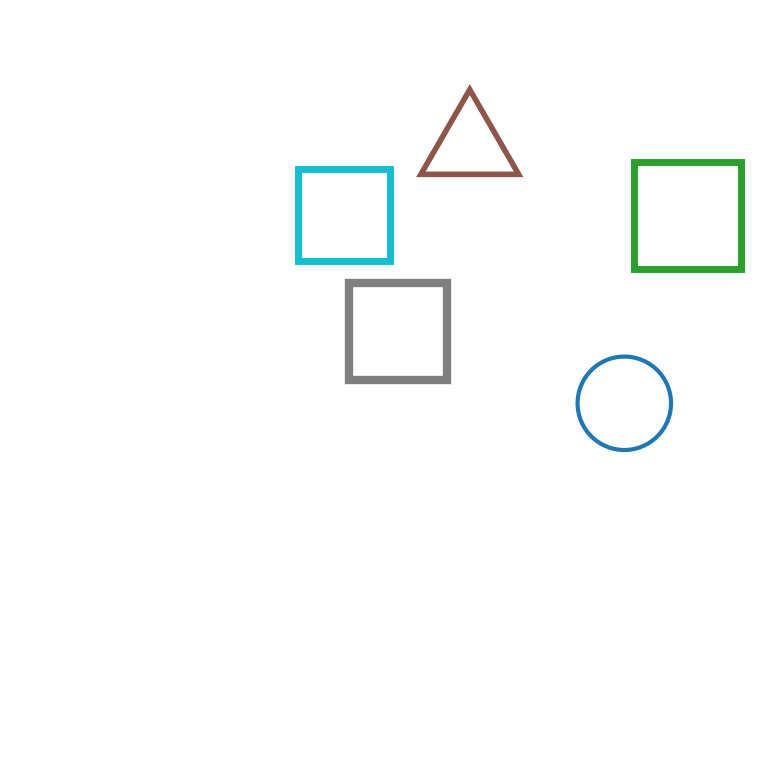[{"shape": "circle", "thickness": 1.5, "radius": 0.3, "center": [0.811, 0.476]}, {"shape": "square", "thickness": 2.5, "radius": 0.35, "center": [0.893, 0.721]}, {"shape": "triangle", "thickness": 2, "radius": 0.37, "center": [0.61, 0.81]}, {"shape": "square", "thickness": 3, "radius": 0.32, "center": [0.517, 0.569]}, {"shape": "square", "thickness": 2.5, "radius": 0.3, "center": [0.447, 0.72]}]